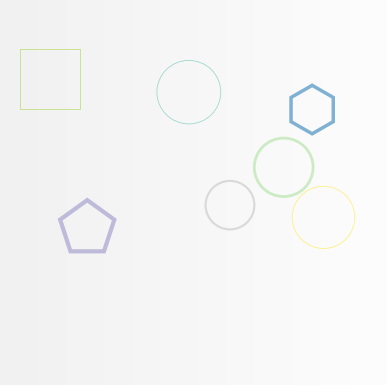[{"shape": "circle", "thickness": 0.5, "radius": 0.41, "center": [0.487, 0.761]}, {"shape": "pentagon", "thickness": 3, "radius": 0.37, "center": [0.225, 0.407]}, {"shape": "hexagon", "thickness": 2.5, "radius": 0.31, "center": [0.806, 0.715]}, {"shape": "square", "thickness": 0.5, "radius": 0.39, "center": [0.129, 0.795]}, {"shape": "circle", "thickness": 1.5, "radius": 0.31, "center": [0.593, 0.467]}, {"shape": "circle", "thickness": 2, "radius": 0.38, "center": [0.732, 0.565]}, {"shape": "circle", "thickness": 0.5, "radius": 0.4, "center": [0.835, 0.435]}]